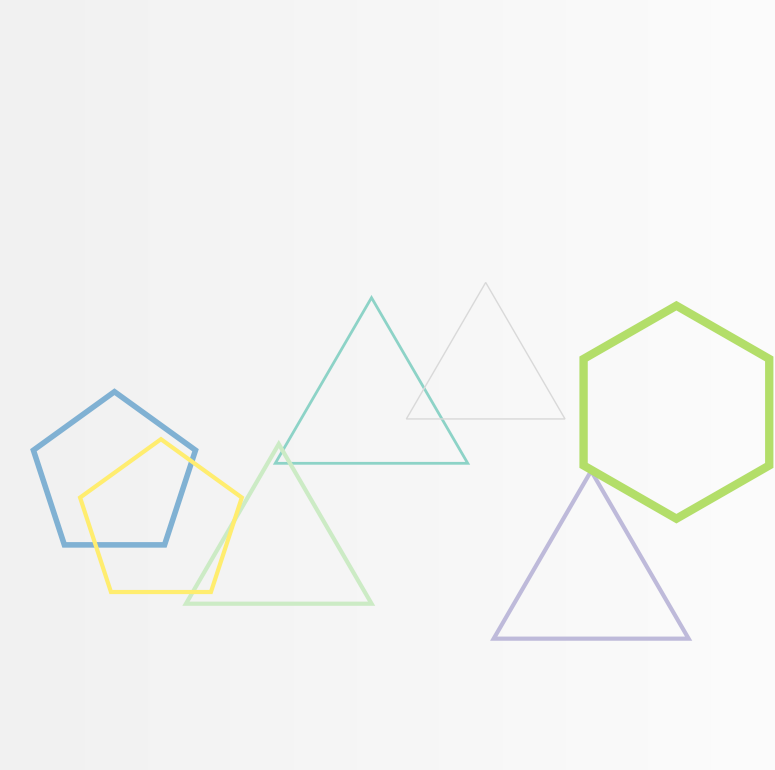[{"shape": "triangle", "thickness": 1, "radius": 0.72, "center": [0.479, 0.47]}, {"shape": "triangle", "thickness": 1.5, "radius": 0.73, "center": [0.763, 0.243]}, {"shape": "pentagon", "thickness": 2, "radius": 0.55, "center": [0.148, 0.381]}, {"shape": "hexagon", "thickness": 3, "radius": 0.69, "center": [0.873, 0.465]}, {"shape": "triangle", "thickness": 0.5, "radius": 0.59, "center": [0.627, 0.515]}, {"shape": "triangle", "thickness": 1.5, "radius": 0.69, "center": [0.36, 0.285]}, {"shape": "pentagon", "thickness": 1.5, "radius": 0.55, "center": [0.208, 0.32]}]